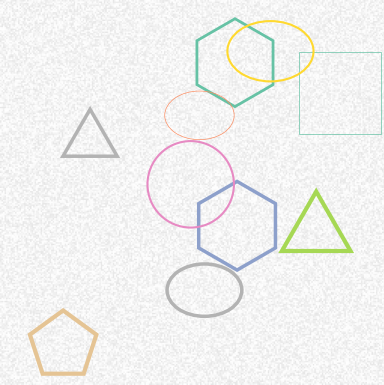[{"shape": "square", "thickness": 0.5, "radius": 0.53, "center": [0.883, 0.758]}, {"shape": "hexagon", "thickness": 2, "radius": 0.57, "center": [0.61, 0.837]}, {"shape": "oval", "thickness": 0.5, "radius": 0.45, "center": [0.518, 0.7]}, {"shape": "hexagon", "thickness": 2.5, "radius": 0.58, "center": [0.616, 0.414]}, {"shape": "circle", "thickness": 1.5, "radius": 0.56, "center": [0.495, 0.521]}, {"shape": "triangle", "thickness": 3, "radius": 0.51, "center": [0.821, 0.4]}, {"shape": "oval", "thickness": 1.5, "radius": 0.56, "center": [0.702, 0.867]}, {"shape": "pentagon", "thickness": 3, "radius": 0.45, "center": [0.164, 0.103]}, {"shape": "triangle", "thickness": 2.5, "radius": 0.41, "center": [0.234, 0.635]}, {"shape": "oval", "thickness": 2.5, "radius": 0.49, "center": [0.531, 0.246]}]